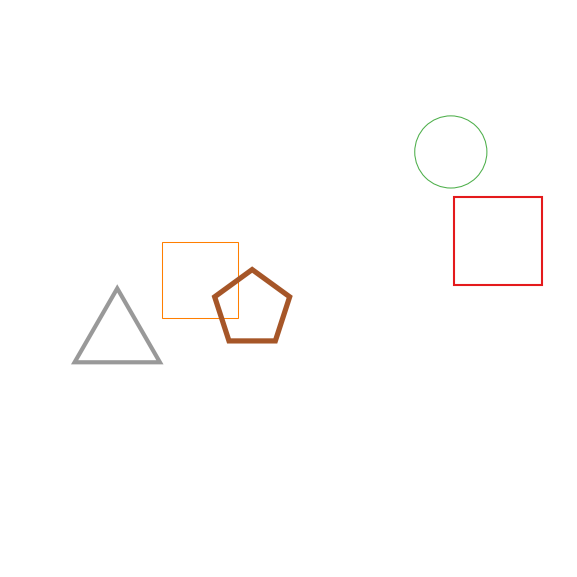[{"shape": "square", "thickness": 1, "radius": 0.38, "center": [0.862, 0.582]}, {"shape": "circle", "thickness": 0.5, "radius": 0.31, "center": [0.781, 0.736]}, {"shape": "square", "thickness": 0.5, "radius": 0.33, "center": [0.347, 0.515]}, {"shape": "pentagon", "thickness": 2.5, "radius": 0.34, "center": [0.437, 0.464]}, {"shape": "triangle", "thickness": 2, "radius": 0.43, "center": [0.203, 0.414]}]